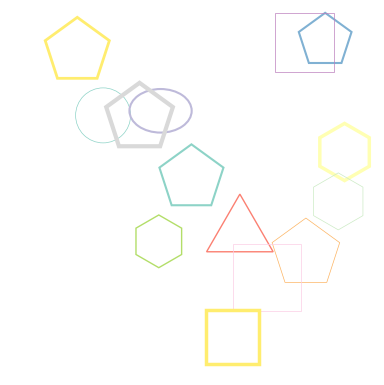[{"shape": "circle", "thickness": 0.5, "radius": 0.36, "center": [0.268, 0.7]}, {"shape": "pentagon", "thickness": 1.5, "radius": 0.44, "center": [0.497, 0.538]}, {"shape": "hexagon", "thickness": 2.5, "radius": 0.37, "center": [0.895, 0.605]}, {"shape": "oval", "thickness": 1.5, "radius": 0.4, "center": [0.417, 0.712]}, {"shape": "triangle", "thickness": 1, "radius": 0.5, "center": [0.623, 0.396]}, {"shape": "pentagon", "thickness": 1.5, "radius": 0.36, "center": [0.845, 0.895]}, {"shape": "pentagon", "thickness": 0.5, "radius": 0.46, "center": [0.795, 0.341]}, {"shape": "hexagon", "thickness": 1, "radius": 0.34, "center": [0.412, 0.373]}, {"shape": "square", "thickness": 0.5, "radius": 0.44, "center": [0.694, 0.279]}, {"shape": "pentagon", "thickness": 3, "radius": 0.46, "center": [0.362, 0.694]}, {"shape": "square", "thickness": 0.5, "radius": 0.39, "center": [0.791, 0.889]}, {"shape": "hexagon", "thickness": 0.5, "radius": 0.37, "center": [0.879, 0.477]}, {"shape": "pentagon", "thickness": 2, "radius": 0.44, "center": [0.201, 0.867]}, {"shape": "square", "thickness": 2.5, "radius": 0.35, "center": [0.604, 0.125]}]